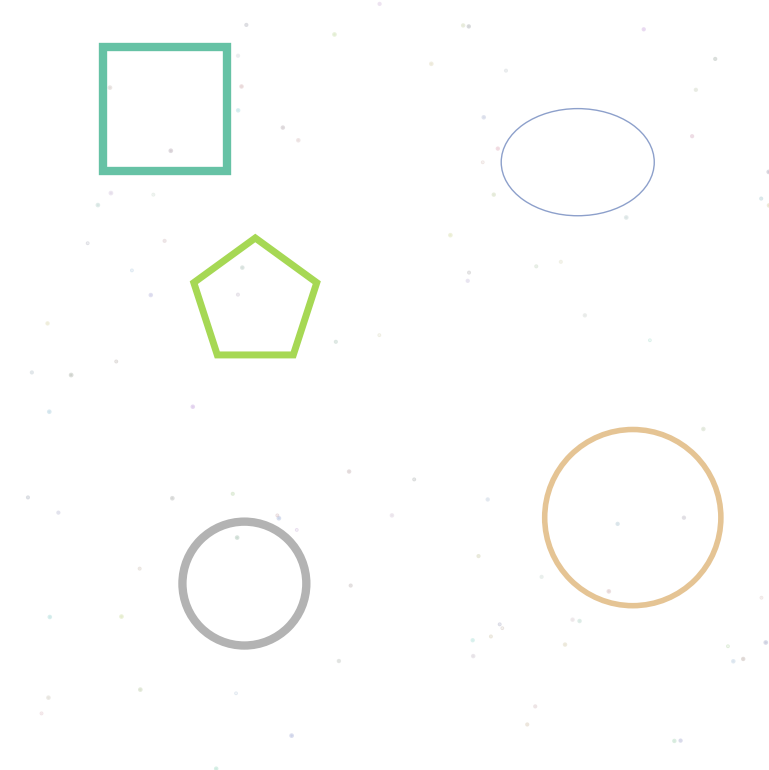[{"shape": "square", "thickness": 3, "radius": 0.4, "center": [0.214, 0.858]}, {"shape": "oval", "thickness": 0.5, "radius": 0.5, "center": [0.75, 0.789]}, {"shape": "pentagon", "thickness": 2.5, "radius": 0.42, "center": [0.332, 0.607]}, {"shape": "circle", "thickness": 2, "radius": 0.57, "center": [0.822, 0.328]}, {"shape": "circle", "thickness": 3, "radius": 0.4, "center": [0.317, 0.242]}]